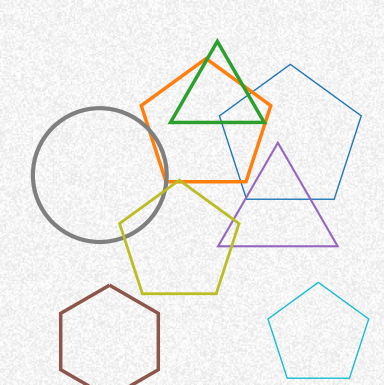[{"shape": "pentagon", "thickness": 1, "radius": 0.97, "center": [0.754, 0.639]}, {"shape": "pentagon", "thickness": 2.5, "radius": 0.88, "center": [0.535, 0.671]}, {"shape": "triangle", "thickness": 2.5, "radius": 0.7, "center": [0.565, 0.752]}, {"shape": "triangle", "thickness": 1.5, "radius": 0.9, "center": [0.722, 0.45]}, {"shape": "hexagon", "thickness": 2.5, "radius": 0.73, "center": [0.284, 0.113]}, {"shape": "circle", "thickness": 3, "radius": 0.87, "center": [0.259, 0.545]}, {"shape": "pentagon", "thickness": 2, "radius": 0.82, "center": [0.466, 0.369]}, {"shape": "pentagon", "thickness": 1, "radius": 0.69, "center": [0.827, 0.129]}]